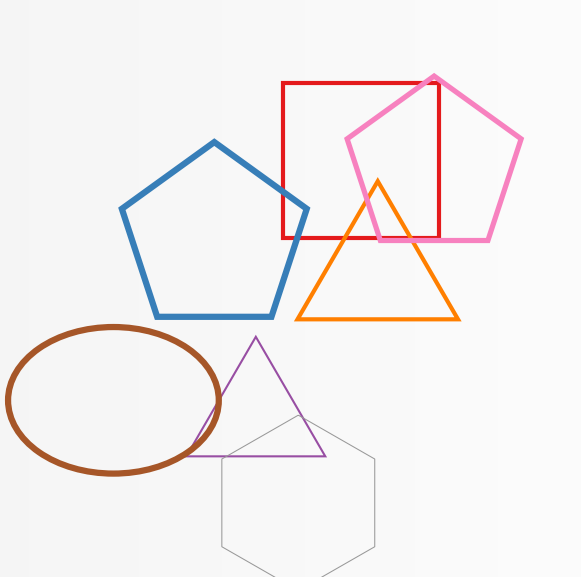[{"shape": "square", "thickness": 2, "radius": 0.67, "center": [0.621, 0.721]}, {"shape": "pentagon", "thickness": 3, "radius": 0.84, "center": [0.369, 0.586]}, {"shape": "triangle", "thickness": 1, "radius": 0.69, "center": [0.44, 0.278]}, {"shape": "triangle", "thickness": 2, "radius": 0.8, "center": [0.65, 0.526]}, {"shape": "oval", "thickness": 3, "radius": 0.91, "center": [0.195, 0.306]}, {"shape": "pentagon", "thickness": 2.5, "radius": 0.79, "center": [0.747, 0.71]}, {"shape": "hexagon", "thickness": 0.5, "radius": 0.76, "center": [0.513, 0.128]}]